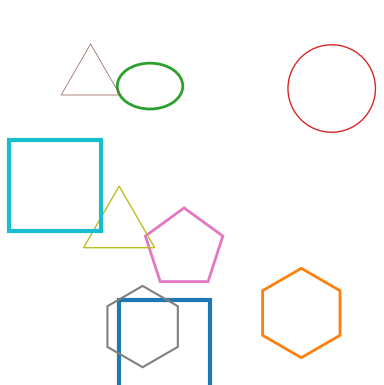[{"shape": "square", "thickness": 3, "radius": 0.59, "center": [0.427, 0.104]}, {"shape": "hexagon", "thickness": 2, "radius": 0.58, "center": [0.783, 0.187]}, {"shape": "oval", "thickness": 2, "radius": 0.43, "center": [0.39, 0.776]}, {"shape": "circle", "thickness": 1, "radius": 0.57, "center": [0.862, 0.77]}, {"shape": "triangle", "thickness": 0.5, "radius": 0.44, "center": [0.235, 0.797]}, {"shape": "pentagon", "thickness": 2, "radius": 0.53, "center": [0.478, 0.354]}, {"shape": "hexagon", "thickness": 1.5, "radius": 0.53, "center": [0.37, 0.152]}, {"shape": "triangle", "thickness": 1, "radius": 0.53, "center": [0.309, 0.41]}, {"shape": "square", "thickness": 3, "radius": 0.6, "center": [0.142, 0.518]}]